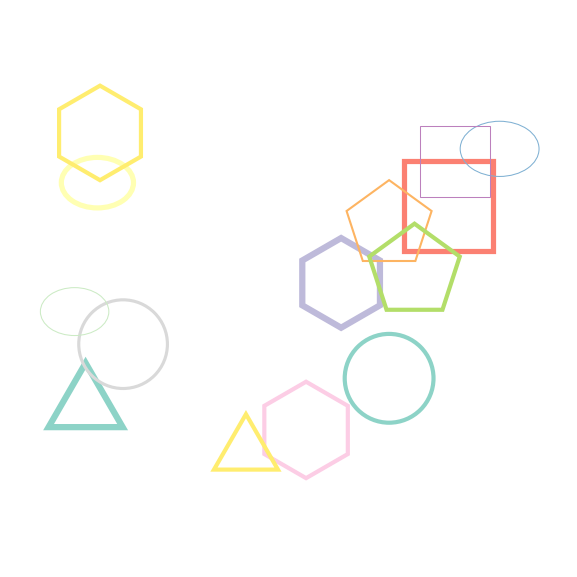[{"shape": "triangle", "thickness": 3, "radius": 0.37, "center": [0.148, 0.297]}, {"shape": "circle", "thickness": 2, "radius": 0.38, "center": [0.674, 0.344]}, {"shape": "oval", "thickness": 2.5, "radius": 0.31, "center": [0.169, 0.683]}, {"shape": "hexagon", "thickness": 3, "radius": 0.39, "center": [0.591, 0.509]}, {"shape": "square", "thickness": 2.5, "radius": 0.39, "center": [0.776, 0.642]}, {"shape": "oval", "thickness": 0.5, "radius": 0.34, "center": [0.865, 0.741]}, {"shape": "pentagon", "thickness": 1, "radius": 0.39, "center": [0.674, 0.61]}, {"shape": "pentagon", "thickness": 2, "radius": 0.41, "center": [0.718, 0.529]}, {"shape": "hexagon", "thickness": 2, "radius": 0.42, "center": [0.53, 0.255]}, {"shape": "circle", "thickness": 1.5, "radius": 0.38, "center": [0.213, 0.403]}, {"shape": "square", "thickness": 0.5, "radius": 0.3, "center": [0.788, 0.72]}, {"shape": "oval", "thickness": 0.5, "radius": 0.3, "center": [0.129, 0.46]}, {"shape": "triangle", "thickness": 2, "radius": 0.32, "center": [0.426, 0.218]}, {"shape": "hexagon", "thickness": 2, "radius": 0.41, "center": [0.173, 0.769]}]